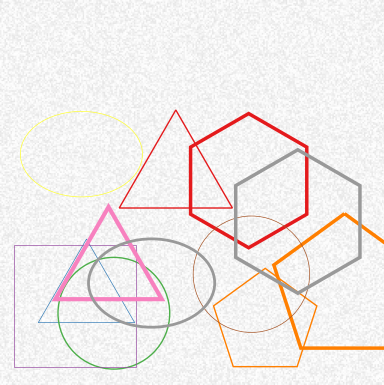[{"shape": "triangle", "thickness": 1, "radius": 0.85, "center": [0.457, 0.545]}, {"shape": "hexagon", "thickness": 2.5, "radius": 0.87, "center": [0.646, 0.531]}, {"shape": "triangle", "thickness": 0.5, "radius": 0.72, "center": [0.225, 0.234]}, {"shape": "circle", "thickness": 1, "radius": 0.73, "center": [0.296, 0.186]}, {"shape": "square", "thickness": 0.5, "radius": 0.79, "center": [0.194, 0.206]}, {"shape": "pentagon", "thickness": 1, "radius": 0.71, "center": [0.689, 0.162]}, {"shape": "pentagon", "thickness": 2.5, "radius": 0.97, "center": [0.895, 0.252]}, {"shape": "oval", "thickness": 0.5, "radius": 0.79, "center": [0.211, 0.6]}, {"shape": "circle", "thickness": 0.5, "radius": 0.76, "center": [0.653, 0.288]}, {"shape": "triangle", "thickness": 3, "radius": 0.8, "center": [0.282, 0.303]}, {"shape": "oval", "thickness": 2, "radius": 0.82, "center": [0.394, 0.265]}, {"shape": "hexagon", "thickness": 2.5, "radius": 0.93, "center": [0.774, 0.425]}]